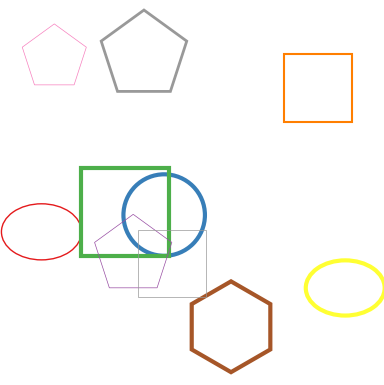[{"shape": "oval", "thickness": 1, "radius": 0.52, "center": [0.108, 0.398]}, {"shape": "circle", "thickness": 3, "radius": 0.53, "center": [0.426, 0.441]}, {"shape": "square", "thickness": 3, "radius": 0.57, "center": [0.325, 0.449]}, {"shape": "pentagon", "thickness": 0.5, "radius": 0.53, "center": [0.346, 0.338]}, {"shape": "square", "thickness": 1.5, "radius": 0.44, "center": [0.826, 0.771]}, {"shape": "oval", "thickness": 3, "radius": 0.51, "center": [0.897, 0.252]}, {"shape": "hexagon", "thickness": 3, "radius": 0.59, "center": [0.6, 0.151]}, {"shape": "pentagon", "thickness": 0.5, "radius": 0.44, "center": [0.141, 0.85]}, {"shape": "pentagon", "thickness": 2, "radius": 0.58, "center": [0.374, 0.857]}, {"shape": "square", "thickness": 0.5, "radius": 0.44, "center": [0.447, 0.315]}]